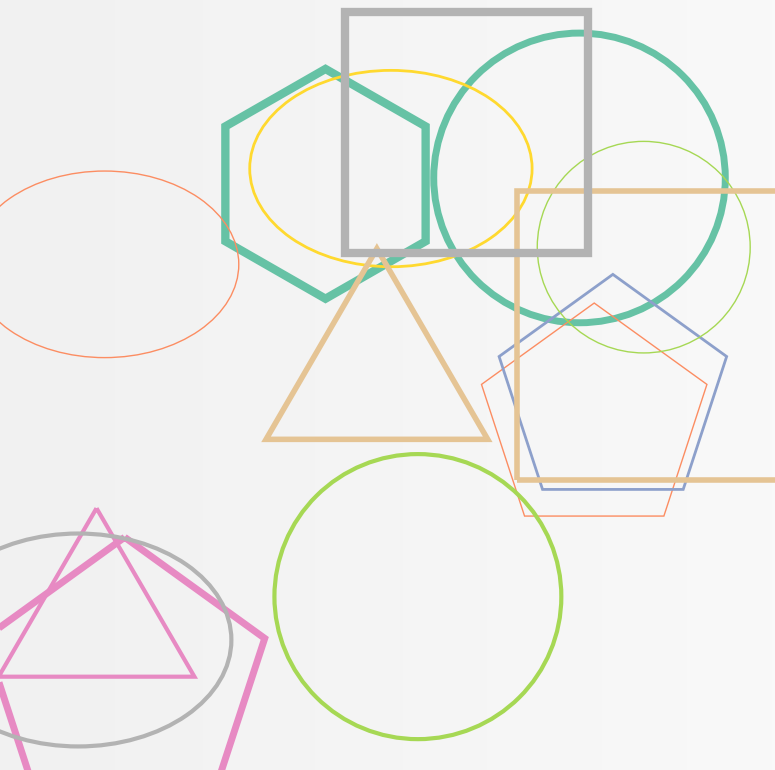[{"shape": "circle", "thickness": 2.5, "radius": 0.94, "center": [0.748, 0.769]}, {"shape": "hexagon", "thickness": 3, "radius": 0.75, "center": [0.42, 0.761]}, {"shape": "pentagon", "thickness": 0.5, "radius": 0.76, "center": [0.767, 0.454]}, {"shape": "oval", "thickness": 0.5, "radius": 0.87, "center": [0.135, 0.657]}, {"shape": "pentagon", "thickness": 1, "radius": 0.77, "center": [0.791, 0.489]}, {"shape": "triangle", "thickness": 1.5, "radius": 0.73, "center": [0.125, 0.194]}, {"shape": "pentagon", "thickness": 2.5, "radius": 0.95, "center": [0.161, 0.112]}, {"shape": "circle", "thickness": 0.5, "radius": 0.69, "center": [0.831, 0.679]}, {"shape": "circle", "thickness": 1.5, "radius": 0.93, "center": [0.539, 0.225]}, {"shape": "oval", "thickness": 1, "radius": 0.91, "center": [0.504, 0.781]}, {"shape": "triangle", "thickness": 2, "radius": 0.83, "center": [0.486, 0.512]}, {"shape": "square", "thickness": 2, "radius": 0.94, "center": [0.855, 0.564]}, {"shape": "square", "thickness": 3, "radius": 0.78, "center": [0.602, 0.828]}, {"shape": "oval", "thickness": 1.5, "radius": 0.99, "center": [0.101, 0.169]}]